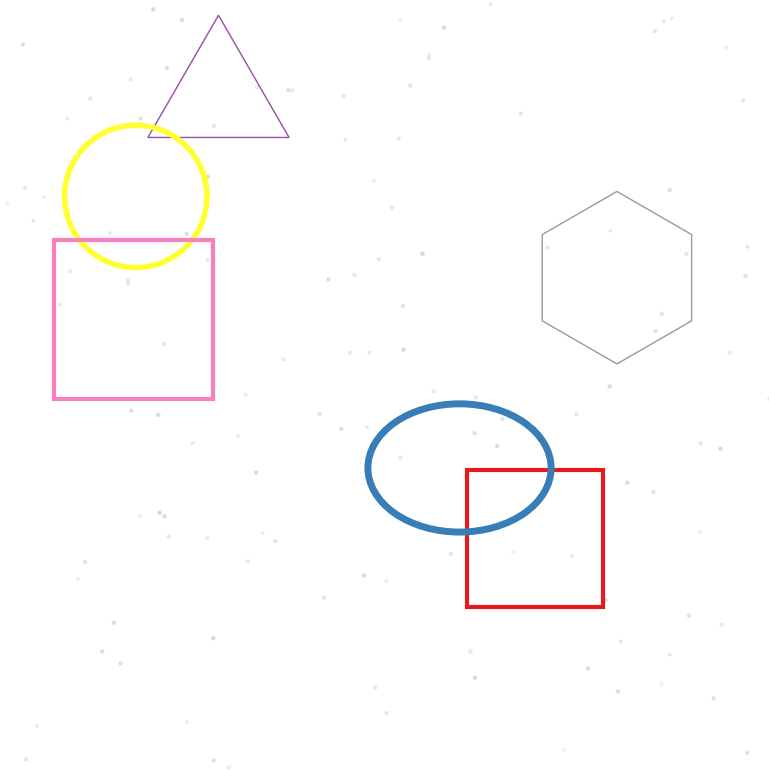[{"shape": "square", "thickness": 1.5, "radius": 0.44, "center": [0.694, 0.301]}, {"shape": "oval", "thickness": 2.5, "radius": 0.59, "center": [0.597, 0.392]}, {"shape": "triangle", "thickness": 0.5, "radius": 0.53, "center": [0.284, 0.874]}, {"shape": "circle", "thickness": 2, "radius": 0.46, "center": [0.176, 0.745]}, {"shape": "square", "thickness": 1.5, "radius": 0.52, "center": [0.174, 0.585]}, {"shape": "hexagon", "thickness": 0.5, "radius": 0.56, "center": [0.801, 0.639]}]